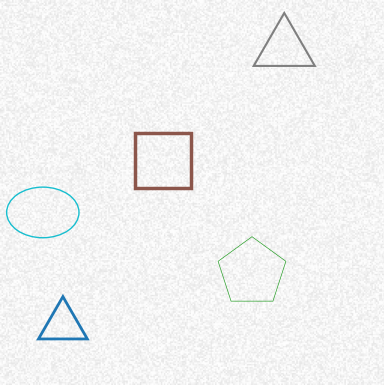[{"shape": "triangle", "thickness": 2, "radius": 0.37, "center": [0.163, 0.156]}, {"shape": "pentagon", "thickness": 0.5, "radius": 0.46, "center": [0.655, 0.293]}, {"shape": "square", "thickness": 2.5, "radius": 0.36, "center": [0.423, 0.583]}, {"shape": "triangle", "thickness": 1.5, "radius": 0.46, "center": [0.738, 0.875]}, {"shape": "oval", "thickness": 1, "radius": 0.47, "center": [0.111, 0.448]}]